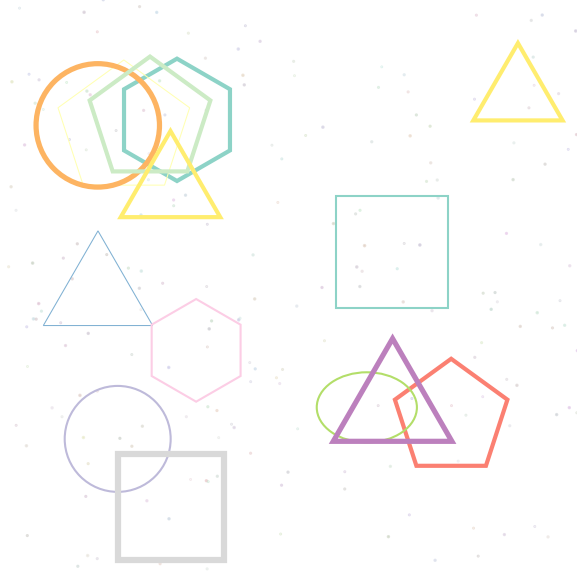[{"shape": "square", "thickness": 1, "radius": 0.48, "center": [0.678, 0.563]}, {"shape": "hexagon", "thickness": 2, "radius": 0.53, "center": [0.306, 0.792]}, {"shape": "pentagon", "thickness": 0.5, "radius": 0.6, "center": [0.214, 0.776]}, {"shape": "circle", "thickness": 1, "radius": 0.46, "center": [0.204, 0.239]}, {"shape": "pentagon", "thickness": 2, "radius": 0.51, "center": [0.781, 0.275]}, {"shape": "triangle", "thickness": 0.5, "radius": 0.55, "center": [0.17, 0.49]}, {"shape": "circle", "thickness": 2.5, "radius": 0.53, "center": [0.169, 0.782]}, {"shape": "oval", "thickness": 1, "radius": 0.43, "center": [0.635, 0.294]}, {"shape": "hexagon", "thickness": 1, "radius": 0.44, "center": [0.34, 0.392]}, {"shape": "square", "thickness": 3, "radius": 0.46, "center": [0.296, 0.122]}, {"shape": "triangle", "thickness": 2.5, "radius": 0.59, "center": [0.68, 0.294]}, {"shape": "pentagon", "thickness": 2, "radius": 0.55, "center": [0.26, 0.791]}, {"shape": "triangle", "thickness": 2, "radius": 0.5, "center": [0.295, 0.673]}, {"shape": "triangle", "thickness": 2, "radius": 0.45, "center": [0.897, 0.835]}]